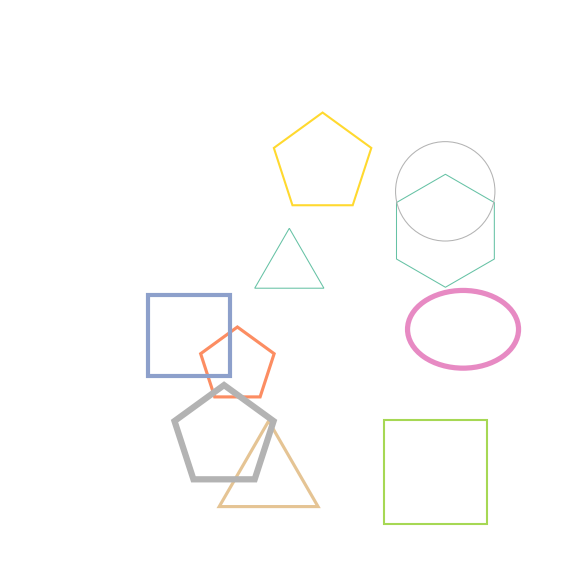[{"shape": "triangle", "thickness": 0.5, "radius": 0.35, "center": [0.501, 0.535]}, {"shape": "hexagon", "thickness": 0.5, "radius": 0.49, "center": [0.771, 0.6]}, {"shape": "pentagon", "thickness": 1.5, "radius": 0.33, "center": [0.411, 0.366]}, {"shape": "square", "thickness": 2, "radius": 0.35, "center": [0.327, 0.418]}, {"shape": "oval", "thickness": 2.5, "radius": 0.48, "center": [0.802, 0.429]}, {"shape": "square", "thickness": 1, "radius": 0.45, "center": [0.754, 0.182]}, {"shape": "pentagon", "thickness": 1, "radius": 0.44, "center": [0.559, 0.716]}, {"shape": "triangle", "thickness": 1.5, "radius": 0.49, "center": [0.465, 0.171]}, {"shape": "pentagon", "thickness": 3, "radius": 0.45, "center": [0.388, 0.242]}, {"shape": "circle", "thickness": 0.5, "radius": 0.43, "center": [0.771, 0.668]}]